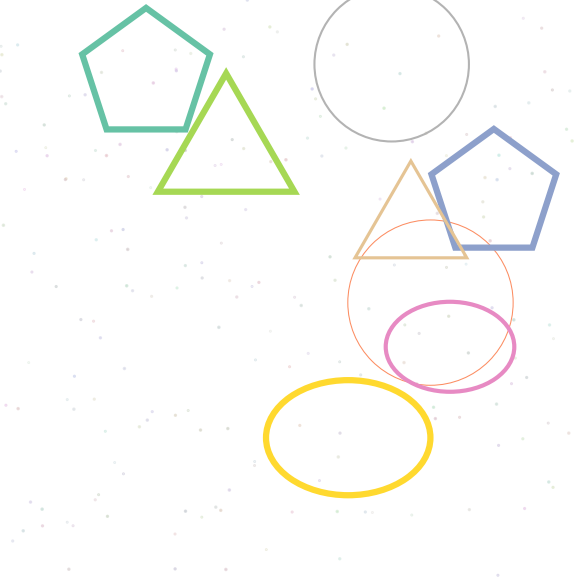[{"shape": "pentagon", "thickness": 3, "radius": 0.58, "center": [0.253, 0.869]}, {"shape": "circle", "thickness": 0.5, "radius": 0.72, "center": [0.745, 0.475]}, {"shape": "pentagon", "thickness": 3, "radius": 0.57, "center": [0.855, 0.662]}, {"shape": "oval", "thickness": 2, "radius": 0.56, "center": [0.779, 0.399]}, {"shape": "triangle", "thickness": 3, "radius": 0.68, "center": [0.392, 0.735]}, {"shape": "oval", "thickness": 3, "radius": 0.71, "center": [0.603, 0.241]}, {"shape": "triangle", "thickness": 1.5, "radius": 0.56, "center": [0.711, 0.609]}, {"shape": "circle", "thickness": 1, "radius": 0.67, "center": [0.678, 0.888]}]